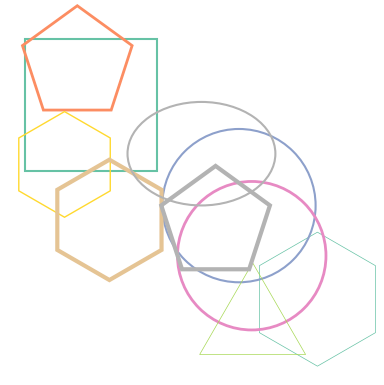[{"shape": "square", "thickness": 1.5, "radius": 0.86, "center": [0.237, 0.727]}, {"shape": "hexagon", "thickness": 0.5, "radius": 0.87, "center": [0.824, 0.223]}, {"shape": "pentagon", "thickness": 2, "radius": 0.75, "center": [0.201, 0.835]}, {"shape": "circle", "thickness": 1.5, "radius": 1.0, "center": [0.621, 0.466]}, {"shape": "circle", "thickness": 2, "radius": 0.96, "center": [0.654, 0.336]}, {"shape": "triangle", "thickness": 0.5, "radius": 0.79, "center": [0.656, 0.159]}, {"shape": "hexagon", "thickness": 1, "radius": 0.69, "center": [0.168, 0.573]}, {"shape": "hexagon", "thickness": 3, "radius": 0.78, "center": [0.284, 0.429]}, {"shape": "oval", "thickness": 1.5, "radius": 0.96, "center": [0.523, 0.601]}, {"shape": "pentagon", "thickness": 3, "radius": 0.74, "center": [0.56, 0.421]}]